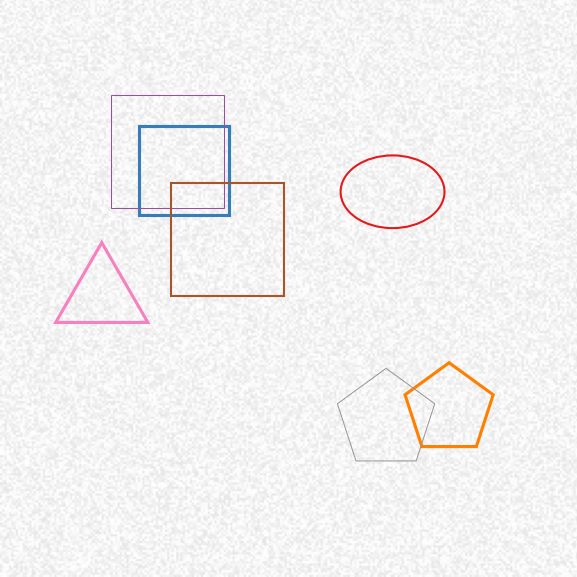[{"shape": "oval", "thickness": 1, "radius": 0.45, "center": [0.68, 0.667]}, {"shape": "square", "thickness": 1.5, "radius": 0.39, "center": [0.319, 0.704]}, {"shape": "square", "thickness": 0.5, "radius": 0.49, "center": [0.291, 0.737]}, {"shape": "pentagon", "thickness": 1.5, "radius": 0.4, "center": [0.778, 0.291]}, {"shape": "square", "thickness": 1, "radius": 0.49, "center": [0.395, 0.584]}, {"shape": "triangle", "thickness": 1.5, "radius": 0.46, "center": [0.176, 0.487]}, {"shape": "pentagon", "thickness": 0.5, "radius": 0.44, "center": [0.669, 0.273]}]